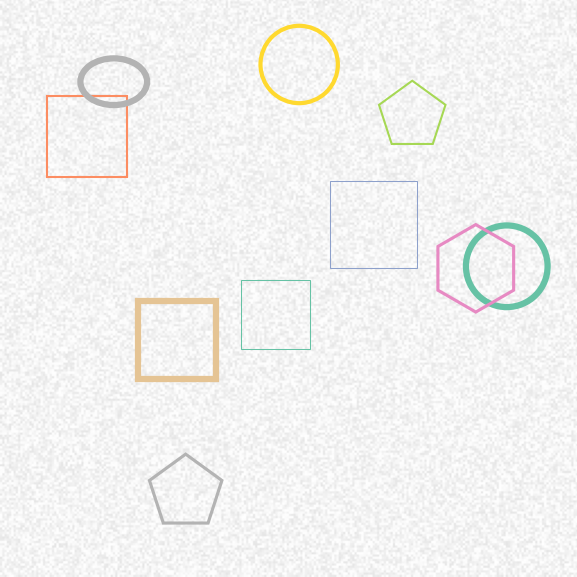[{"shape": "square", "thickness": 0.5, "radius": 0.3, "center": [0.477, 0.454]}, {"shape": "circle", "thickness": 3, "radius": 0.35, "center": [0.878, 0.538]}, {"shape": "square", "thickness": 1, "radius": 0.35, "center": [0.151, 0.763]}, {"shape": "square", "thickness": 0.5, "radius": 0.38, "center": [0.647, 0.61]}, {"shape": "hexagon", "thickness": 1.5, "radius": 0.38, "center": [0.824, 0.534]}, {"shape": "pentagon", "thickness": 1, "radius": 0.3, "center": [0.714, 0.799]}, {"shape": "circle", "thickness": 2, "radius": 0.33, "center": [0.518, 0.887]}, {"shape": "square", "thickness": 3, "radius": 0.34, "center": [0.306, 0.411]}, {"shape": "pentagon", "thickness": 1.5, "radius": 0.33, "center": [0.322, 0.147]}, {"shape": "oval", "thickness": 3, "radius": 0.29, "center": [0.197, 0.858]}]